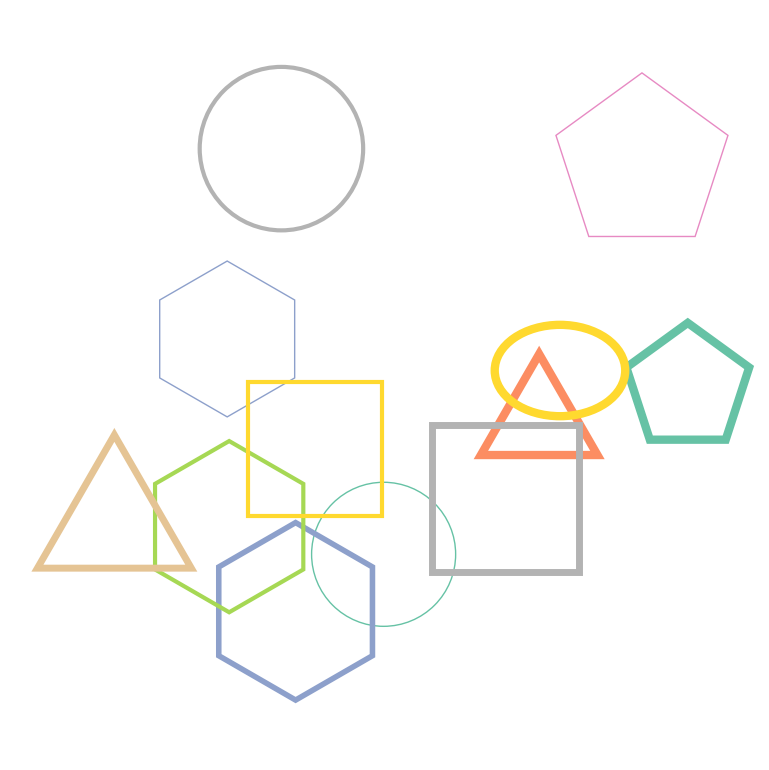[{"shape": "pentagon", "thickness": 3, "radius": 0.42, "center": [0.893, 0.497]}, {"shape": "circle", "thickness": 0.5, "radius": 0.47, "center": [0.498, 0.28]}, {"shape": "triangle", "thickness": 3, "radius": 0.44, "center": [0.7, 0.453]}, {"shape": "hexagon", "thickness": 0.5, "radius": 0.51, "center": [0.295, 0.56]}, {"shape": "hexagon", "thickness": 2, "radius": 0.58, "center": [0.384, 0.206]}, {"shape": "pentagon", "thickness": 0.5, "radius": 0.59, "center": [0.834, 0.788]}, {"shape": "hexagon", "thickness": 1.5, "radius": 0.56, "center": [0.298, 0.316]}, {"shape": "oval", "thickness": 3, "radius": 0.42, "center": [0.727, 0.519]}, {"shape": "square", "thickness": 1.5, "radius": 0.43, "center": [0.409, 0.417]}, {"shape": "triangle", "thickness": 2.5, "radius": 0.58, "center": [0.149, 0.32]}, {"shape": "square", "thickness": 2.5, "radius": 0.48, "center": [0.656, 0.352]}, {"shape": "circle", "thickness": 1.5, "radius": 0.53, "center": [0.365, 0.807]}]